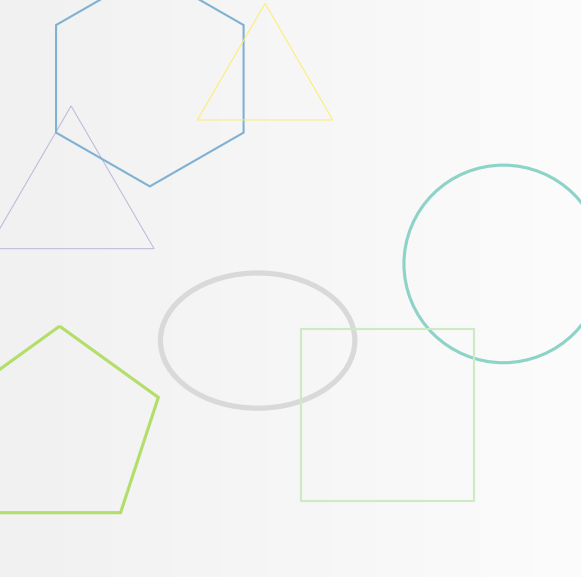[{"shape": "circle", "thickness": 1.5, "radius": 0.86, "center": [0.866, 0.542]}, {"shape": "triangle", "thickness": 0.5, "radius": 0.82, "center": [0.122, 0.651]}, {"shape": "hexagon", "thickness": 1, "radius": 0.93, "center": [0.258, 0.863]}, {"shape": "pentagon", "thickness": 1.5, "radius": 0.89, "center": [0.103, 0.256]}, {"shape": "oval", "thickness": 2.5, "radius": 0.84, "center": [0.443, 0.409]}, {"shape": "square", "thickness": 1, "radius": 0.74, "center": [0.666, 0.28]}, {"shape": "triangle", "thickness": 0.5, "radius": 0.67, "center": [0.456, 0.859]}]